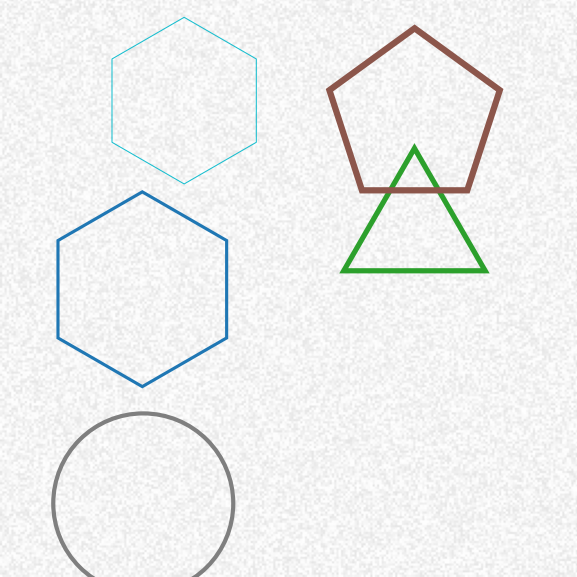[{"shape": "hexagon", "thickness": 1.5, "radius": 0.84, "center": [0.246, 0.498]}, {"shape": "triangle", "thickness": 2.5, "radius": 0.71, "center": [0.718, 0.601]}, {"shape": "pentagon", "thickness": 3, "radius": 0.78, "center": [0.718, 0.795]}, {"shape": "circle", "thickness": 2, "radius": 0.78, "center": [0.248, 0.127]}, {"shape": "hexagon", "thickness": 0.5, "radius": 0.72, "center": [0.319, 0.825]}]